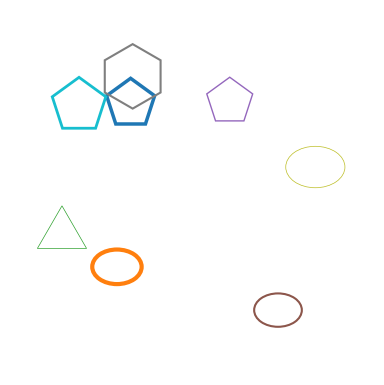[{"shape": "pentagon", "thickness": 2.5, "radius": 0.33, "center": [0.339, 0.731]}, {"shape": "oval", "thickness": 3, "radius": 0.32, "center": [0.304, 0.307]}, {"shape": "triangle", "thickness": 0.5, "radius": 0.37, "center": [0.161, 0.392]}, {"shape": "pentagon", "thickness": 1, "radius": 0.31, "center": [0.597, 0.737]}, {"shape": "oval", "thickness": 1.5, "radius": 0.31, "center": [0.722, 0.195]}, {"shape": "hexagon", "thickness": 1.5, "radius": 0.42, "center": [0.345, 0.802]}, {"shape": "oval", "thickness": 0.5, "radius": 0.38, "center": [0.819, 0.566]}, {"shape": "pentagon", "thickness": 2, "radius": 0.37, "center": [0.205, 0.726]}]